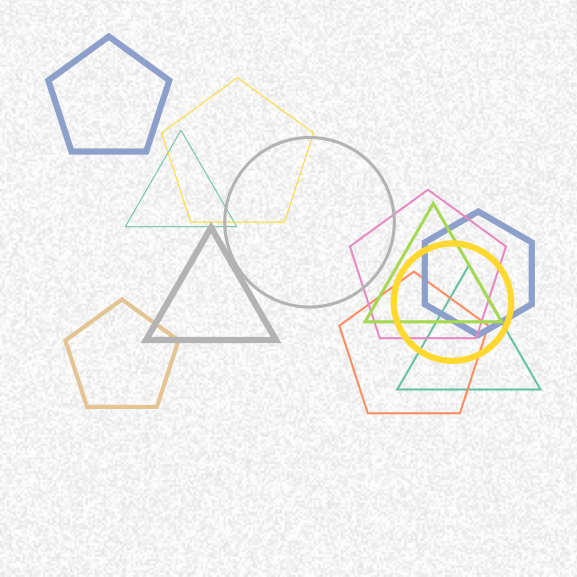[{"shape": "triangle", "thickness": 1, "radius": 0.72, "center": [0.812, 0.396]}, {"shape": "triangle", "thickness": 0.5, "radius": 0.56, "center": [0.313, 0.662]}, {"shape": "pentagon", "thickness": 1, "radius": 0.68, "center": [0.717, 0.393]}, {"shape": "hexagon", "thickness": 3, "radius": 0.54, "center": [0.828, 0.526]}, {"shape": "pentagon", "thickness": 3, "radius": 0.55, "center": [0.188, 0.826]}, {"shape": "pentagon", "thickness": 1, "radius": 0.71, "center": [0.741, 0.529]}, {"shape": "triangle", "thickness": 1.5, "radius": 0.68, "center": [0.75, 0.51]}, {"shape": "pentagon", "thickness": 0.5, "radius": 0.69, "center": [0.411, 0.726]}, {"shape": "circle", "thickness": 3, "radius": 0.51, "center": [0.784, 0.476]}, {"shape": "pentagon", "thickness": 2, "radius": 0.51, "center": [0.211, 0.378]}, {"shape": "circle", "thickness": 1.5, "radius": 0.73, "center": [0.536, 0.614]}, {"shape": "triangle", "thickness": 3, "radius": 0.65, "center": [0.365, 0.475]}]